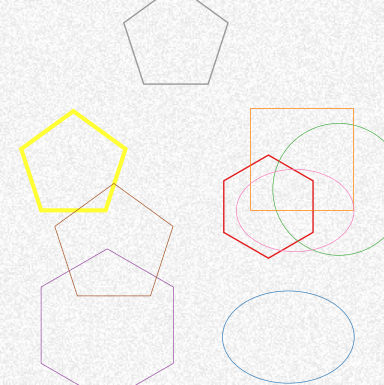[{"shape": "hexagon", "thickness": 1, "radius": 0.67, "center": [0.697, 0.463]}, {"shape": "oval", "thickness": 0.5, "radius": 0.86, "center": [0.749, 0.124]}, {"shape": "circle", "thickness": 0.5, "radius": 0.86, "center": [0.88, 0.508]}, {"shape": "hexagon", "thickness": 0.5, "radius": 0.99, "center": [0.279, 0.155]}, {"shape": "square", "thickness": 0.5, "radius": 0.67, "center": [0.782, 0.587]}, {"shape": "pentagon", "thickness": 3, "radius": 0.71, "center": [0.191, 0.569]}, {"shape": "pentagon", "thickness": 0.5, "radius": 0.81, "center": [0.296, 0.362]}, {"shape": "oval", "thickness": 0.5, "radius": 0.76, "center": [0.767, 0.453]}, {"shape": "pentagon", "thickness": 1, "radius": 0.71, "center": [0.457, 0.897]}]